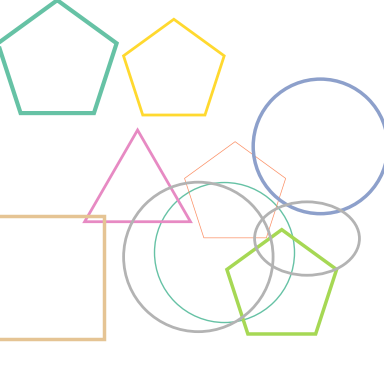[{"shape": "pentagon", "thickness": 3, "radius": 0.81, "center": [0.149, 0.837]}, {"shape": "circle", "thickness": 1, "radius": 0.91, "center": [0.583, 0.344]}, {"shape": "pentagon", "thickness": 0.5, "radius": 0.69, "center": [0.611, 0.494]}, {"shape": "circle", "thickness": 2.5, "radius": 0.87, "center": [0.832, 0.62]}, {"shape": "triangle", "thickness": 2, "radius": 0.79, "center": [0.357, 0.503]}, {"shape": "pentagon", "thickness": 2.5, "radius": 0.75, "center": [0.732, 0.254]}, {"shape": "pentagon", "thickness": 2, "radius": 0.69, "center": [0.452, 0.812]}, {"shape": "square", "thickness": 2.5, "radius": 0.8, "center": [0.111, 0.28]}, {"shape": "oval", "thickness": 2, "radius": 0.68, "center": [0.797, 0.38]}, {"shape": "circle", "thickness": 2, "radius": 0.97, "center": [0.515, 0.333]}]